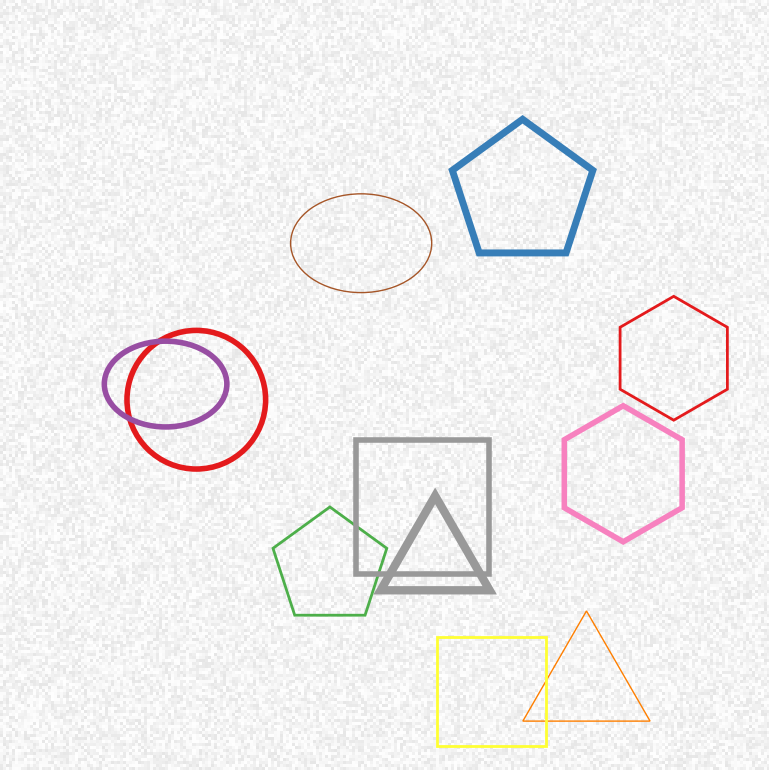[{"shape": "circle", "thickness": 2, "radius": 0.45, "center": [0.255, 0.481]}, {"shape": "hexagon", "thickness": 1, "radius": 0.4, "center": [0.875, 0.535]}, {"shape": "pentagon", "thickness": 2.5, "radius": 0.48, "center": [0.679, 0.749]}, {"shape": "pentagon", "thickness": 1, "radius": 0.39, "center": [0.428, 0.264]}, {"shape": "oval", "thickness": 2, "radius": 0.4, "center": [0.215, 0.501]}, {"shape": "triangle", "thickness": 0.5, "radius": 0.48, "center": [0.762, 0.111]}, {"shape": "square", "thickness": 1, "radius": 0.35, "center": [0.638, 0.102]}, {"shape": "oval", "thickness": 0.5, "radius": 0.46, "center": [0.469, 0.684]}, {"shape": "hexagon", "thickness": 2, "radius": 0.44, "center": [0.809, 0.385]}, {"shape": "square", "thickness": 2, "radius": 0.43, "center": [0.549, 0.341]}, {"shape": "triangle", "thickness": 3, "radius": 0.41, "center": [0.565, 0.274]}]